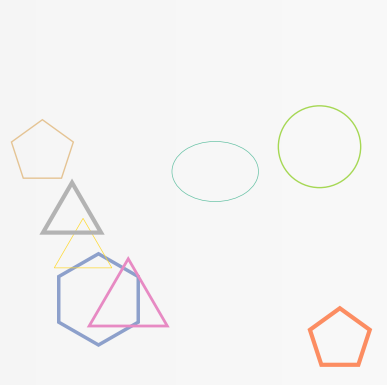[{"shape": "oval", "thickness": 0.5, "radius": 0.56, "center": [0.555, 0.555]}, {"shape": "pentagon", "thickness": 3, "radius": 0.41, "center": [0.877, 0.118]}, {"shape": "hexagon", "thickness": 2.5, "radius": 0.59, "center": [0.254, 0.222]}, {"shape": "triangle", "thickness": 2, "radius": 0.58, "center": [0.331, 0.211]}, {"shape": "circle", "thickness": 1, "radius": 0.53, "center": [0.825, 0.619]}, {"shape": "triangle", "thickness": 0.5, "radius": 0.43, "center": [0.214, 0.347]}, {"shape": "pentagon", "thickness": 1, "radius": 0.42, "center": [0.109, 0.605]}, {"shape": "triangle", "thickness": 3, "radius": 0.43, "center": [0.186, 0.439]}]